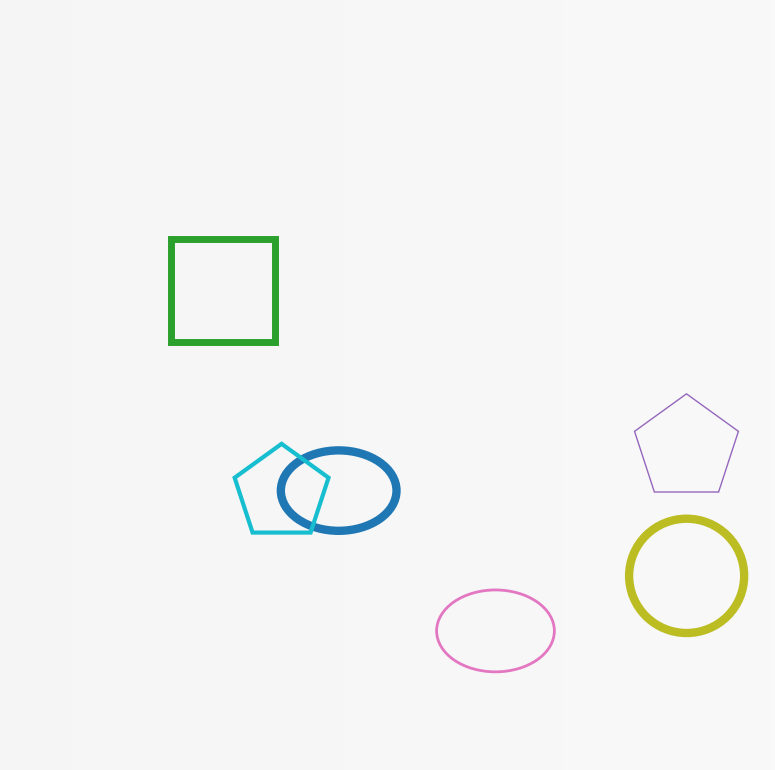[{"shape": "oval", "thickness": 3, "radius": 0.37, "center": [0.437, 0.363]}, {"shape": "square", "thickness": 2.5, "radius": 0.33, "center": [0.288, 0.623]}, {"shape": "pentagon", "thickness": 0.5, "radius": 0.35, "center": [0.886, 0.418]}, {"shape": "oval", "thickness": 1, "radius": 0.38, "center": [0.639, 0.181]}, {"shape": "circle", "thickness": 3, "radius": 0.37, "center": [0.886, 0.252]}, {"shape": "pentagon", "thickness": 1.5, "radius": 0.32, "center": [0.363, 0.36]}]